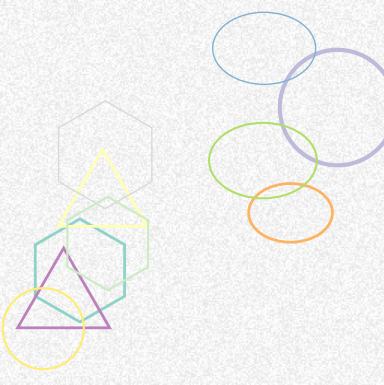[{"shape": "hexagon", "thickness": 2, "radius": 0.67, "center": [0.208, 0.298]}, {"shape": "triangle", "thickness": 2, "radius": 0.67, "center": [0.267, 0.479]}, {"shape": "circle", "thickness": 3, "radius": 0.75, "center": [0.877, 0.721]}, {"shape": "oval", "thickness": 1, "radius": 0.67, "center": [0.686, 0.875]}, {"shape": "oval", "thickness": 2, "radius": 0.54, "center": [0.755, 0.447]}, {"shape": "oval", "thickness": 1.5, "radius": 0.7, "center": [0.683, 0.583]}, {"shape": "hexagon", "thickness": 1, "radius": 0.7, "center": [0.273, 0.598]}, {"shape": "triangle", "thickness": 2, "radius": 0.69, "center": [0.165, 0.218]}, {"shape": "hexagon", "thickness": 1.5, "radius": 0.61, "center": [0.28, 0.367]}, {"shape": "circle", "thickness": 1.5, "radius": 0.53, "center": [0.113, 0.146]}]